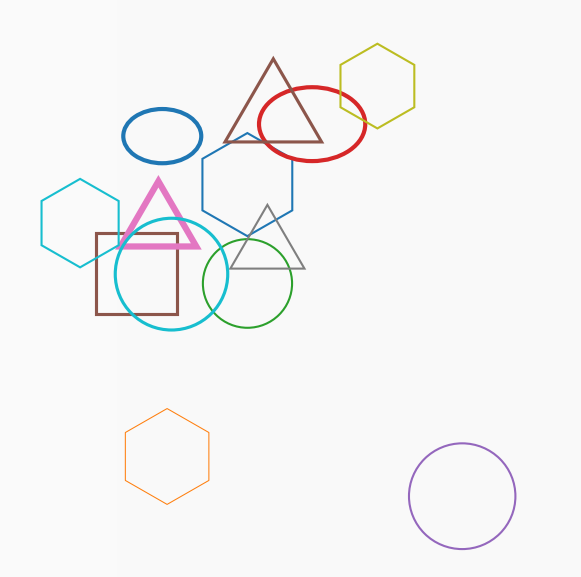[{"shape": "oval", "thickness": 2, "radius": 0.34, "center": [0.279, 0.763]}, {"shape": "hexagon", "thickness": 1, "radius": 0.45, "center": [0.426, 0.679]}, {"shape": "hexagon", "thickness": 0.5, "radius": 0.41, "center": [0.287, 0.209]}, {"shape": "circle", "thickness": 1, "radius": 0.38, "center": [0.426, 0.508]}, {"shape": "oval", "thickness": 2, "radius": 0.46, "center": [0.537, 0.784]}, {"shape": "circle", "thickness": 1, "radius": 0.46, "center": [0.795, 0.14]}, {"shape": "square", "thickness": 1.5, "radius": 0.35, "center": [0.235, 0.526]}, {"shape": "triangle", "thickness": 1.5, "radius": 0.48, "center": [0.47, 0.801]}, {"shape": "triangle", "thickness": 3, "radius": 0.38, "center": [0.273, 0.61]}, {"shape": "triangle", "thickness": 1, "radius": 0.37, "center": [0.46, 0.571]}, {"shape": "hexagon", "thickness": 1, "radius": 0.37, "center": [0.649, 0.85]}, {"shape": "hexagon", "thickness": 1, "radius": 0.38, "center": [0.138, 0.613]}, {"shape": "circle", "thickness": 1.5, "radius": 0.48, "center": [0.295, 0.524]}]